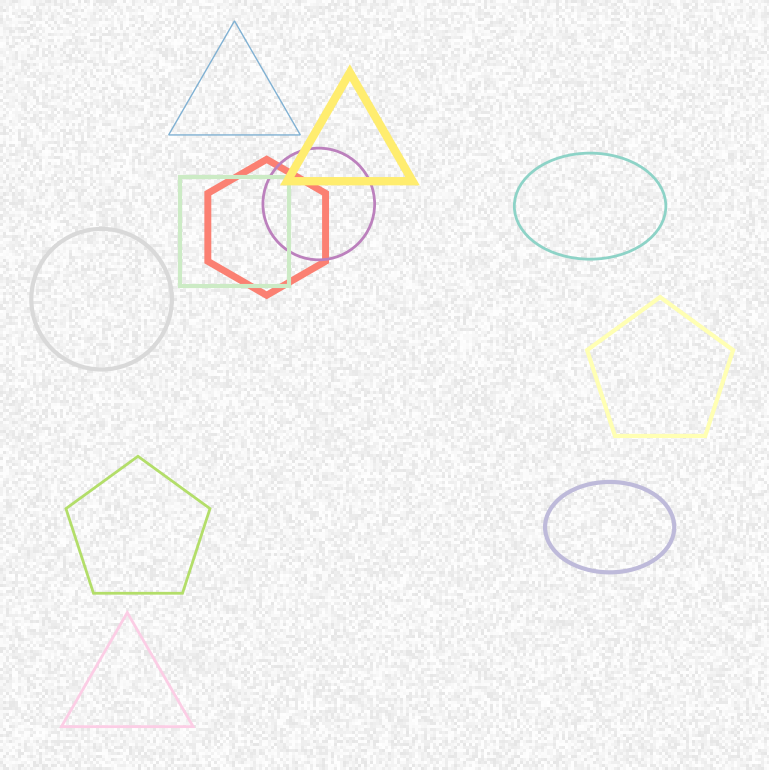[{"shape": "oval", "thickness": 1, "radius": 0.49, "center": [0.766, 0.732]}, {"shape": "pentagon", "thickness": 1.5, "radius": 0.5, "center": [0.857, 0.514]}, {"shape": "oval", "thickness": 1.5, "radius": 0.42, "center": [0.792, 0.315]}, {"shape": "hexagon", "thickness": 2.5, "radius": 0.44, "center": [0.346, 0.705]}, {"shape": "triangle", "thickness": 0.5, "radius": 0.49, "center": [0.305, 0.874]}, {"shape": "pentagon", "thickness": 1, "radius": 0.49, "center": [0.179, 0.309]}, {"shape": "triangle", "thickness": 1, "radius": 0.49, "center": [0.165, 0.106]}, {"shape": "circle", "thickness": 1.5, "radius": 0.46, "center": [0.132, 0.611]}, {"shape": "circle", "thickness": 1, "radius": 0.36, "center": [0.414, 0.735]}, {"shape": "square", "thickness": 1.5, "radius": 0.35, "center": [0.304, 0.7]}, {"shape": "triangle", "thickness": 3, "radius": 0.47, "center": [0.454, 0.812]}]